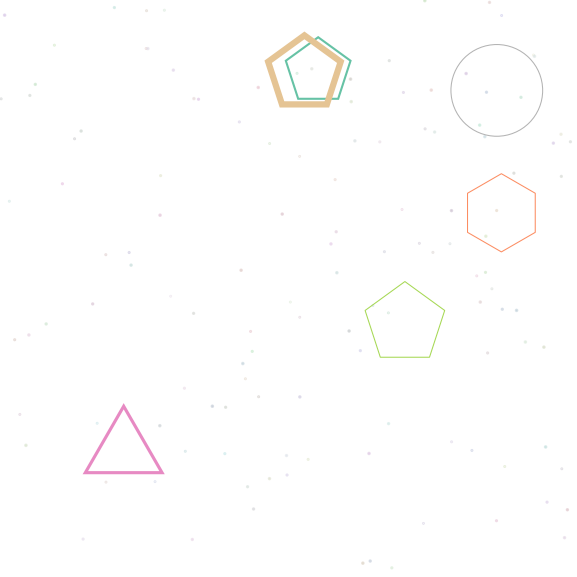[{"shape": "pentagon", "thickness": 1, "radius": 0.29, "center": [0.551, 0.876]}, {"shape": "hexagon", "thickness": 0.5, "radius": 0.34, "center": [0.868, 0.631]}, {"shape": "triangle", "thickness": 1.5, "radius": 0.38, "center": [0.214, 0.219]}, {"shape": "pentagon", "thickness": 0.5, "radius": 0.36, "center": [0.701, 0.439]}, {"shape": "pentagon", "thickness": 3, "radius": 0.33, "center": [0.527, 0.872]}, {"shape": "circle", "thickness": 0.5, "radius": 0.4, "center": [0.86, 0.843]}]